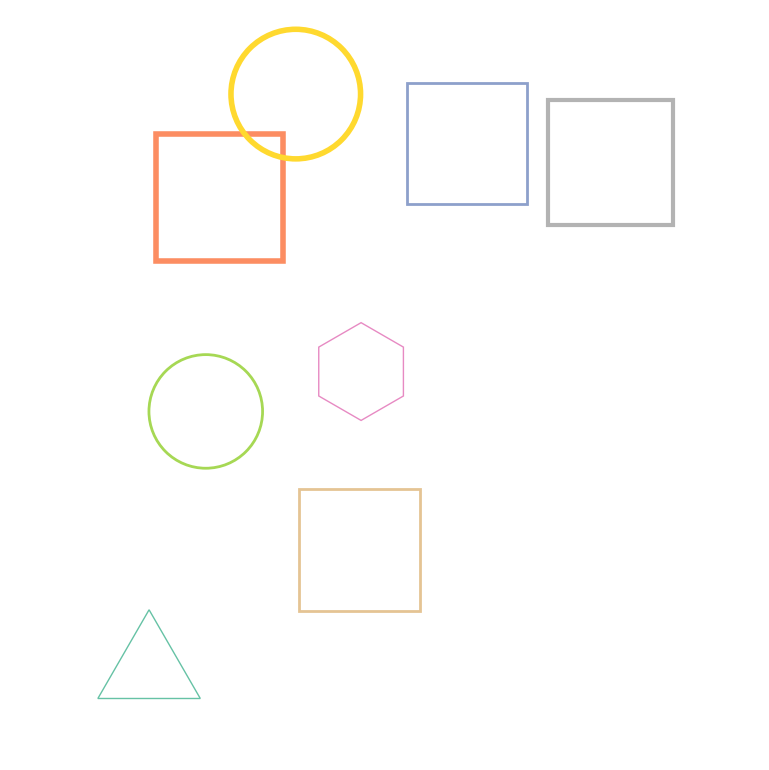[{"shape": "triangle", "thickness": 0.5, "radius": 0.38, "center": [0.194, 0.131]}, {"shape": "square", "thickness": 2, "radius": 0.41, "center": [0.285, 0.744]}, {"shape": "square", "thickness": 1, "radius": 0.39, "center": [0.606, 0.814]}, {"shape": "hexagon", "thickness": 0.5, "radius": 0.32, "center": [0.469, 0.517]}, {"shape": "circle", "thickness": 1, "radius": 0.37, "center": [0.267, 0.466]}, {"shape": "circle", "thickness": 2, "radius": 0.42, "center": [0.384, 0.878]}, {"shape": "square", "thickness": 1, "radius": 0.4, "center": [0.467, 0.285]}, {"shape": "square", "thickness": 1.5, "radius": 0.41, "center": [0.792, 0.789]}]